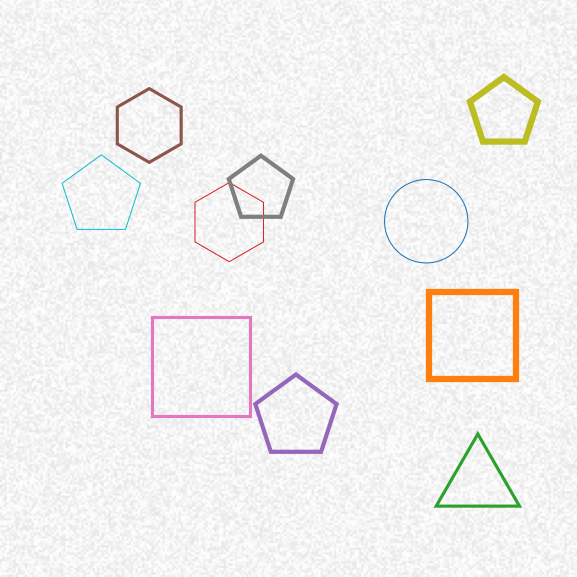[{"shape": "circle", "thickness": 0.5, "radius": 0.36, "center": [0.738, 0.616]}, {"shape": "square", "thickness": 3, "radius": 0.38, "center": [0.818, 0.418]}, {"shape": "triangle", "thickness": 1.5, "radius": 0.42, "center": [0.827, 0.164]}, {"shape": "hexagon", "thickness": 0.5, "radius": 0.34, "center": [0.397, 0.615]}, {"shape": "pentagon", "thickness": 2, "radius": 0.37, "center": [0.512, 0.277]}, {"shape": "hexagon", "thickness": 1.5, "radius": 0.32, "center": [0.258, 0.782]}, {"shape": "square", "thickness": 1.5, "radius": 0.42, "center": [0.348, 0.365]}, {"shape": "pentagon", "thickness": 2, "radius": 0.29, "center": [0.452, 0.671]}, {"shape": "pentagon", "thickness": 3, "radius": 0.31, "center": [0.873, 0.804]}, {"shape": "pentagon", "thickness": 0.5, "radius": 0.36, "center": [0.175, 0.66]}]